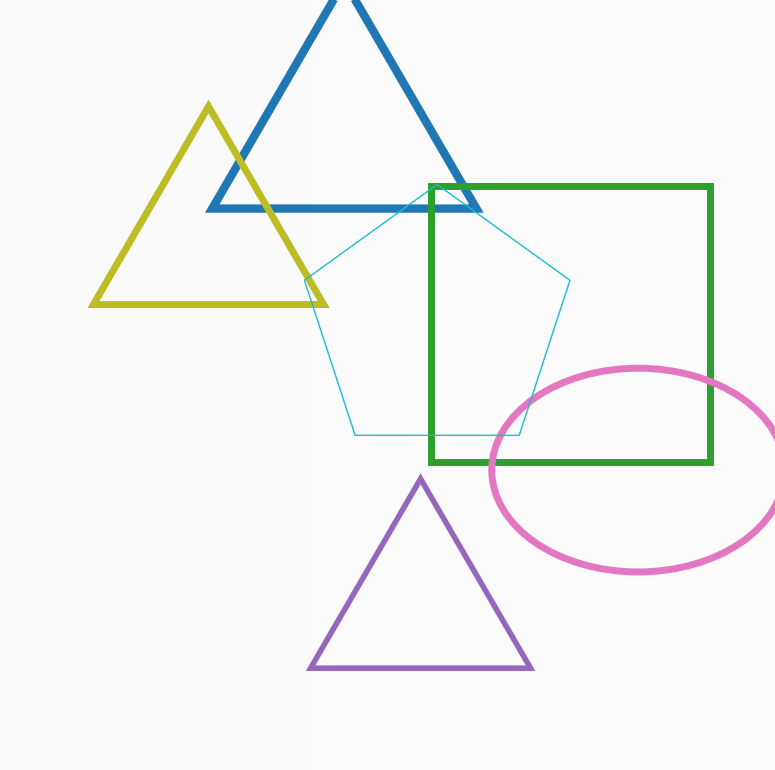[{"shape": "triangle", "thickness": 3, "radius": 0.98, "center": [0.444, 0.828]}, {"shape": "square", "thickness": 2.5, "radius": 0.9, "center": [0.736, 0.579]}, {"shape": "triangle", "thickness": 2, "radius": 0.82, "center": [0.543, 0.214]}, {"shape": "oval", "thickness": 2.5, "radius": 0.94, "center": [0.823, 0.389]}, {"shape": "triangle", "thickness": 2.5, "radius": 0.86, "center": [0.269, 0.69]}, {"shape": "pentagon", "thickness": 0.5, "radius": 0.9, "center": [0.564, 0.58]}]